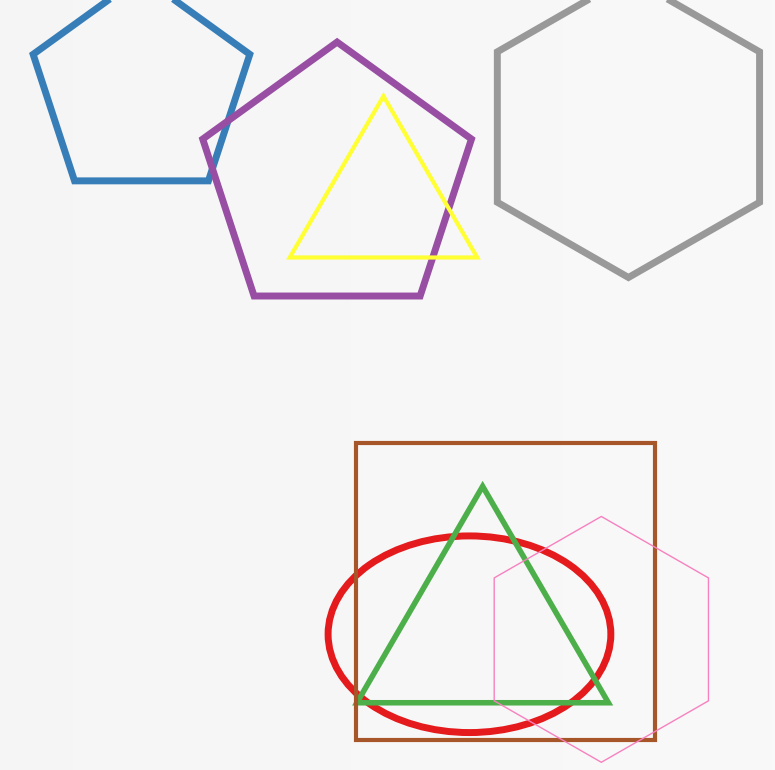[{"shape": "oval", "thickness": 2.5, "radius": 0.91, "center": [0.606, 0.176]}, {"shape": "pentagon", "thickness": 2.5, "radius": 0.73, "center": [0.183, 0.884]}, {"shape": "triangle", "thickness": 2, "radius": 0.94, "center": [0.623, 0.181]}, {"shape": "pentagon", "thickness": 2.5, "radius": 0.91, "center": [0.435, 0.763]}, {"shape": "triangle", "thickness": 1.5, "radius": 0.7, "center": [0.495, 0.735]}, {"shape": "square", "thickness": 1.5, "radius": 0.96, "center": [0.652, 0.231]}, {"shape": "hexagon", "thickness": 0.5, "radius": 0.8, "center": [0.776, 0.17]}, {"shape": "hexagon", "thickness": 2.5, "radius": 0.98, "center": [0.811, 0.835]}]